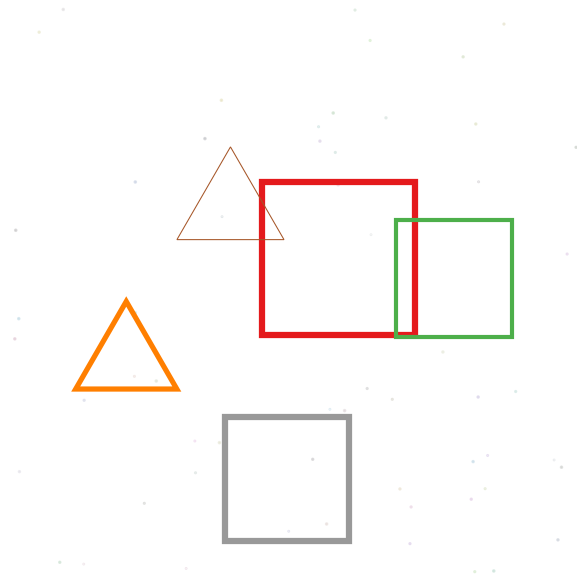[{"shape": "square", "thickness": 3, "radius": 0.66, "center": [0.586, 0.551]}, {"shape": "square", "thickness": 2, "radius": 0.5, "center": [0.786, 0.517]}, {"shape": "triangle", "thickness": 2.5, "radius": 0.51, "center": [0.219, 0.376]}, {"shape": "triangle", "thickness": 0.5, "radius": 0.54, "center": [0.399, 0.638]}, {"shape": "square", "thickness": 3, "radius": 0.54, "center": [0.496, 0.17]}]